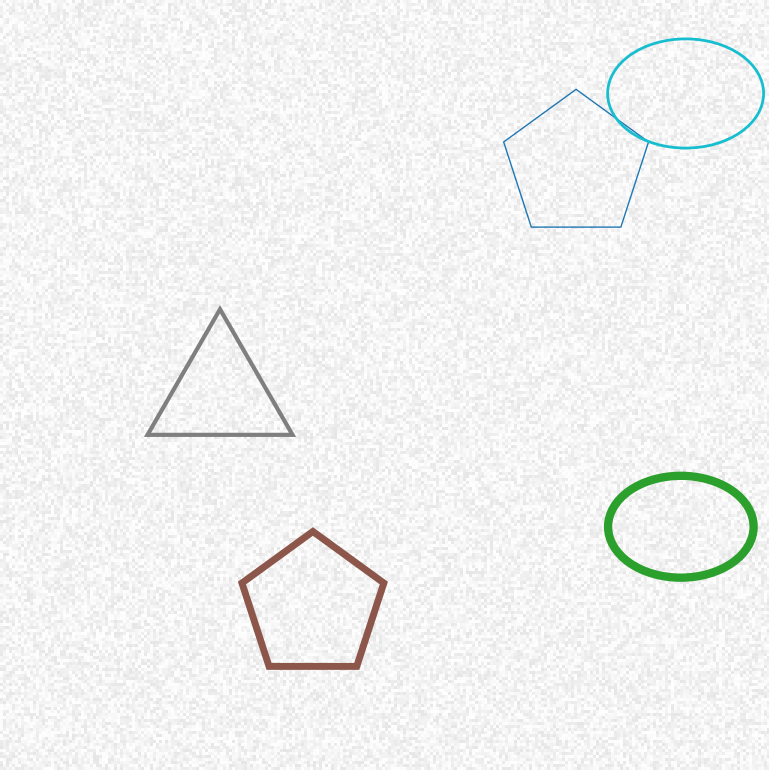[{"shape": "pentagon", "thickness": 0.5, "radius": 0.49, "center": [0.748, 0.785]}, {"shape": "oval", "thickness": 3, "radius": 0.47, "center": [0.884, 0.316]}, {"shape": "pentagon", "thickness": 2.5, "radius": 0.48, "center": [0.406, 0.213]}, {"shape": "triangle", "thickness": 1.5, "radius": 0.54, "center": [0.286, 0.49]}, {"shape": "oval", "thickness": 1, "radius": 0.51, "center": [0.89, 0.879]}]